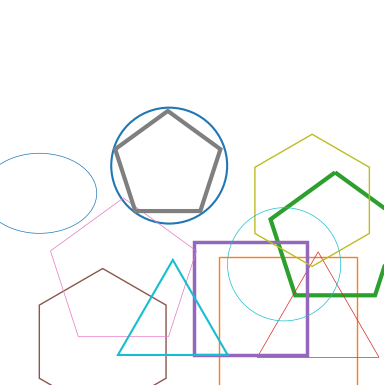[{"shape": "circle", "thickness": 1.5, "radius": 0.75, "center": [0.439, 0.57]}, {"shape": "oval", "thickness": 0.5, "radius": 0.74, "center": [0.103, 0.498]}, {"shape": "square", "thickness": 1, "radius": 0.9, "center": [0.747, 0.153]}, {"shape": "pentagon", "thickness": 3, "radius": 0.88, "center": [0.87, 0.376]}, {"shape": "triangle", "thickness": 0.5, "radius": 0.91, "center": [0.826, 0.163]}, {"shape": "square", "thickness": 2.5, "radius": 0.74, "center": [0.651, 0.225]}, {"shape": "hexagon", "thickness": 1, "radius": 0.95, "center": [0.267, 0.113]}, {"shape": "pentagon", "thickness": 0.5, "radius": 1.0, "center": [0.321, 0.287]}, {"shape": "pentagon", "thickness": 3, "radius": 0.72, "center": [0.436, 0.568]}, {"shape": "hexagon", "thickness": 1, "radius": 0.86, "center": [0.811, 0.48]}, {"shape": "triangle", "thickness": 1.5, "radius": 0.82, "center": [0.449, 0.16]}, {"shape": "circle", "thickness": 0.5, "radius": 0.74, "center": [0.738, 0.314]}]